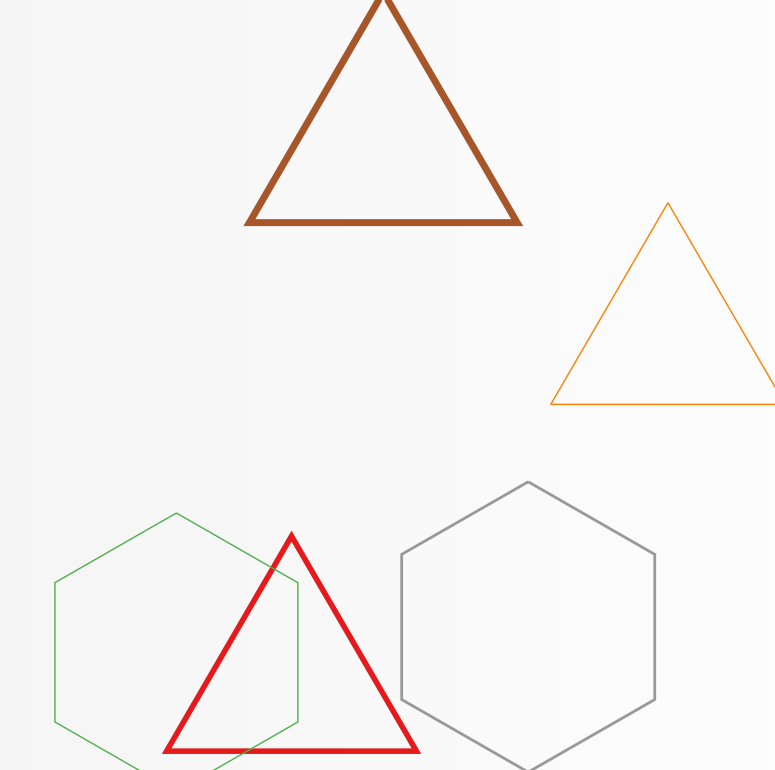[{"shape": "triangle", "thickness": 2, "radius": 0.93, "center": [0.376, 0.118]}, {"shape": "hexagon", "thickness": 0.5, "radius": 0.9, "center": [0.228, 0.153]}, {"shape": "triangle", "thickness": 0.5, "radius": 0.87, "center": [0.862, 0.562]}, {"shape": "triangle", "thickness": 2.5, "radius": 1.0, "center": [0.495, 0.811]}, {"shape": "hexagon", "thickness": 1, "radius": 0.94, "center": [0.682, 0.186]}]